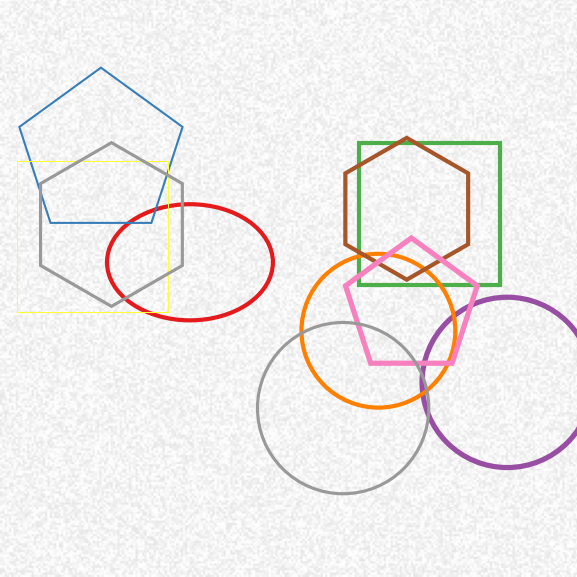[{"shape": "oval", "thickness": 2, "radius": 0.72, "center": [0.329, 0.545]}, {"shape": "pentagon", "thickness": 1, "radius": 0.74, "center": [0.175, 0.733]}, {"shape": "square", "thickness": 2, "radius": 0.61, "center": [0.744, 0.628]}, {"shape": "circle", "thickness": 2.5, "radius": 0.74, "center": [0.878, 0.337]}, {"shape": "circle", "thickness": 2, "radius": 0.67, "center": [0.655, 0.426]}, {"shape": "square", "thickness": 0.5, "radius": 0.65, "center": [0.16, 0.59]}, {"shape": "hexagon", "thickness": 2, "radius": 0.61, "center": [0.704, 0.638]}, {"shape": "pentagon", "thickness": 2.5, "radius": 0.6, "center": [0.712, 0.467]}, {"shape": "circle", "thickness": 1.5, "radius": 0.74, "center": [0.594, 0.292]}, {"shape": "hexagon", "thickness": 1.5, "radius": 0.71, "center": [0.193, 0.61]}]